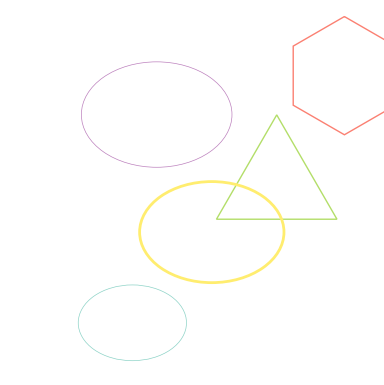[{"shape": "oval", "thickness": 0.5, "radius": 0.7, "center": [0.344, 0.162]}, {"shape": "hexagon", "thickness": 1, "radius": 0.77, "center": [0.895, 0.803]}, {"shape": "triangle", "thickness": 1, "radius": 0.9, "center": [0.719, 0.521]}, {"shape": "oval", "thickness": 0.5, "radius": 0.98, "center": [0.407, 0.702]}, {"shape": "oval", "thickness": 2, "radius": 0.94, "center": [0.55, 0.397]}]